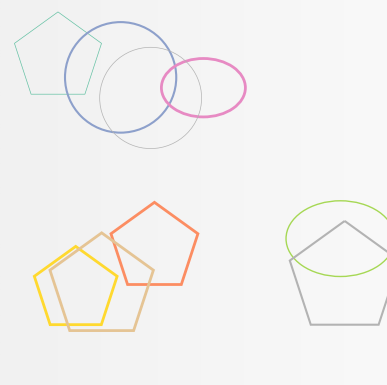[{"shape": "pentagon", "thickness": 0.5, "radius": 0.59, "center": [0.15, 0.851]}, {"shape": "pentagon", "thickness": 2, "radius": 0.59, "center": [0.399, 0.356]}, {"shape": "circle", "thickness": 1.5, "radius": 0.72, "center": [0.311, 0.799]}, {"shape": "oval", "thickness": 2, "radius": 0.54, "center": [0.525, 0.772]}, {"shape": "oval", "thickness": 1, "radius": 0.7, "center": [0.879, 0.38]}, {"shape": "pentagon", "thickness": 2, "radius": 0.56, "center": [0.195, 0.248]}, {"shape": "pentagon", "thickness": 2, "radius": 0.7, "center": [0.262, 0.255]}, {"shape": "pentagon", "thickness": 1.5, "radius": 0.74, "center": [0.89, 0.277]}, {"shape": "circle", "thickness": 0.5, "radius": 0.66, "center": [0.389, 0.746]}]